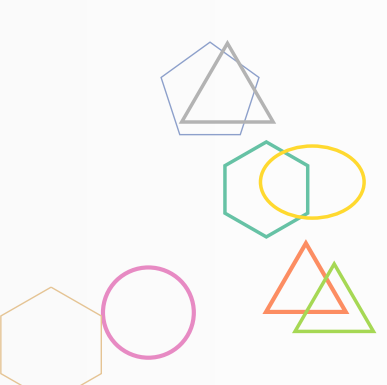[{"shape": "hexagon", "thickness": 2.5, "radius": 0.62, "center": [0.687, 0.508]}, {"shape": "triangle", "thickness": 3, "radius": 0.59, "center": [0.789, 0.249]}, {"shape": "pentagon", "thickness": 1, "radius": 0.66, "center": [0.542, 0.758]}, {"shape": "circle", "thickness": 3, "radius": 0.59, "center": [0.383, 0.188]}, {"shape": "triangle", "thickness": 2.5, "radius": 0.58, "center": [0.863, 0.198]}, {"shape": "oval", "thickness": 2.5, "radius": 0.67, "center": [0.806, 0.527]}, {"shape": "hexagon", "thickness": 1, "radius": 0.75, "center": [0.132, 0.104]}, {"shape": "triangle", "thickness": 2.5, "radius": 0.68, "center": [0.587, 0.751]}]